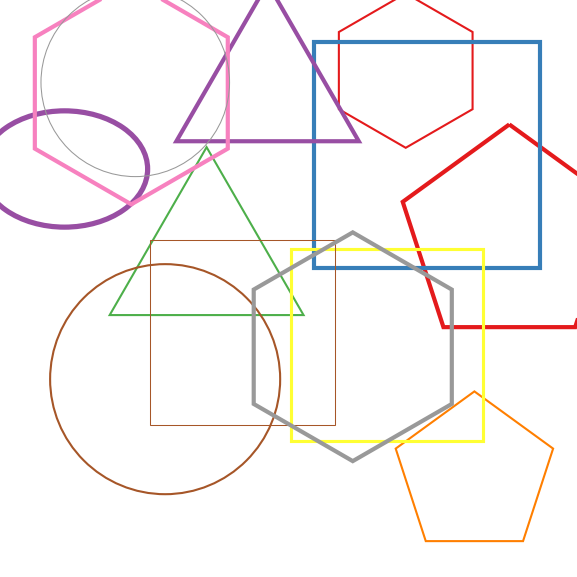[{"shape": "pentagon", "thickness": 2, "radius": 0.97, "center": [0.882, 0.59]}, {"shape": "hexagon", "thickness": 1, "radius": 0.67, "center": [0.703, 0.877]}, {"shape": "square", "thickness": 2, "radius": 0.98, "center": [0.74, 0.73]}, {"shape": "triangle", "thickness": 1, "radius": 0.97, "center": [0.358, 0.55]}, {"shape": "oval", "thickness": 2.5, "radius": 0.72, "center": [0.112, 0.707]}, {"shape": "triangle", "thickness": 2, "radius": 0.91, "center": [0.463, 0.846]}, {"shape": "pentagon", "thickness": 1, "radius": 0.72, "center": [0.821, 0.178]}, {"shape": "square", "thickness": 1.5, "radius": 0.83, "center": [0.67, 0.402]}, {"shape": "square", "thickness": 0.5, "radius": 0.8, "center": [0.421, 0.423]}, {"shape": "circle", "thickness": 1, "radius": 1.0, "center": [0.286, 0.343]}, {"shape": "hexagon", "thickness": 2, "radius": 0.96, "center": [0.227, 0.838]}, {"shape": "hexagon", "thickness": 2, "radius": 0.99, "center": [0.611, 0.399]}, {"shape": "circle", "thickness": 0.5, "radius": 0.82, "center": [0.234, 0.857]}]